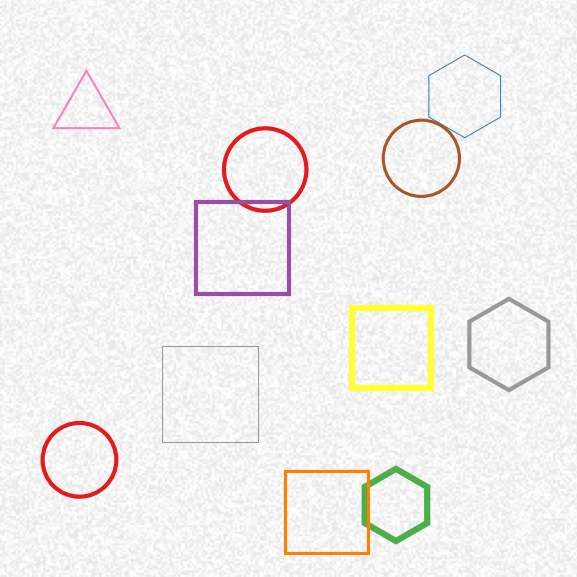[{"shape": "circle", "thickness": 2, "radius": 0.36, "center": [0.459, 0.706]}, {"shape": "circle", "thickness": 2, "radius": 0.32, "center": [0.138, 0.203]}, {"shape": "hexagon", "thickness": 0.5, "radius": 0.36, "center": [0.805, 0.832]}, {"shape": "hexagon", "thickness": 3, "radius": 0.31, "center": [0.686, 0.125]}, {"shape": "square", "thickness": 2, "radius": 0.4, "center": [0.42, 0.57]}, {"shape": "square", "thickness": 1.5, "radius": 0.36, "center": [0.565, 0.112]}, {"shape": "square", "thickness": 3, "radius": 0.34, "center": [0.678, 0.396]}, {"shape": "circle", "thickness": 1.5, "radius": 0.33, "center": [0.73, 0.725]}, {"shape": "triangle", "thickness": 1, "radius": 0.33, "center": [0.15, 0.81]}, {"shape": "hexagon", "thickness": 2, "radius": 0.4, "center": [0.881, 0.403]}, {"shape": "square", "thickness": 0.5, "radius": 0.41, "center": [0.364, 0.317]}]